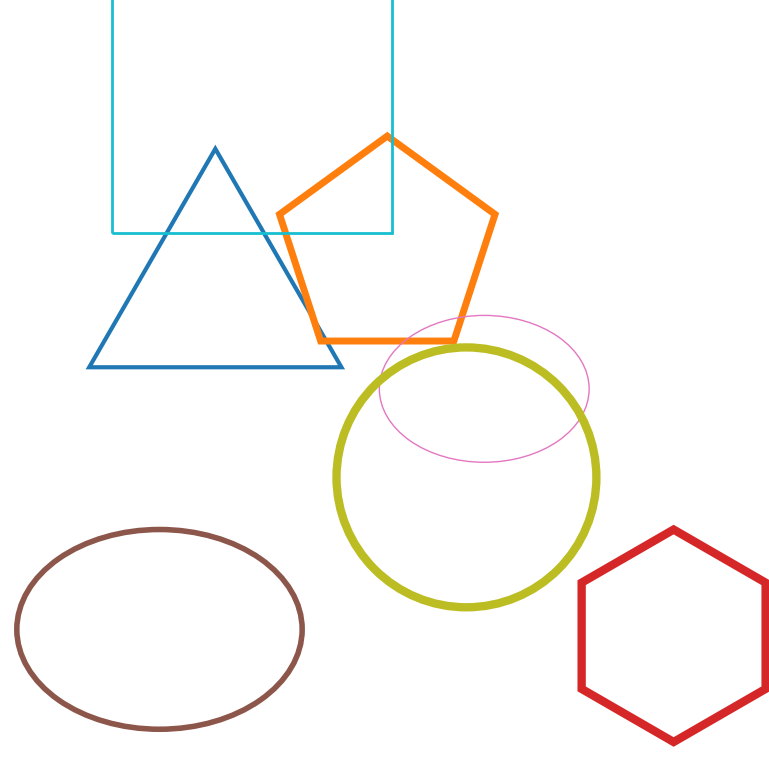[{"shape": "triangle", "thickness": 1.5, "radius": 0.95, "center": [0.28, 0.618]}, {"shape": "pentagon", "thickness": 2.5, "radius": 0.74, "center": [0.503, 0.676]}, {"shape": "hexagon", "thickness": 3, "radius": 0.69, "center": [0.875, 0.174]}, {"shape": "oval", "thickness": 2, "radius": 0.93, "center": [0.207, 0.183]}, {"shape": "oval", "thickness": 0.5, "radius": 0.68, "center": [0.629, 0.495]}, {"shape": "circle", "thickness": 3, "radius": 0.84, "center": [0.606, 0.38]}, {"shape": "square", "thickness": 1, "radius": 0.91, "center": [0.327, 0.88]}]